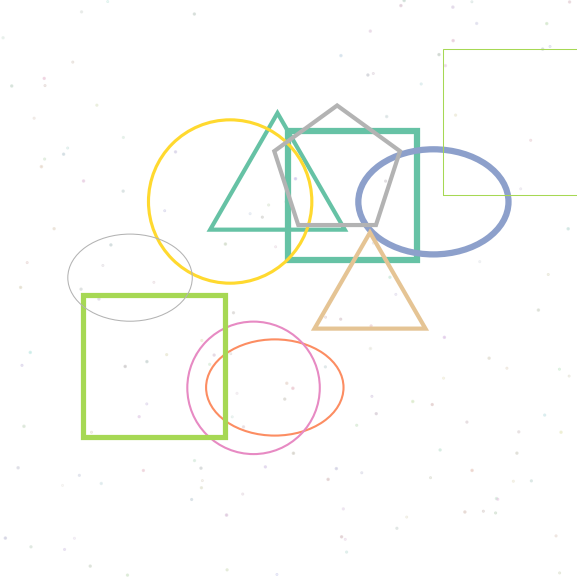[{"shape": "square", "thickness": 3, "radius": 0.56, "center": [0.61, 0.661]}, {"shape": "triangle", "thickness": 2, "radius": 0.67, "center": [0.48, 0.669]}, {"shape": "oval", "thickness": 1, "radius": 0.59, "center": [0.476, 0.328]}, {"shape": "oval", "thickness": 3, "radius": 0.65, "center": [0.751, 0.65]}, {"shape": "circle", "thickness": 1, "radius": 0.57, "center": [0.439, 0.328]}, {"shape": "square", "thickness": 0.5, "radius": 0.63, "center": [0.895, 0.788]}, {"shape": "square", "thickness": 2.5, "radius": 0.62, "center": [0.267, 0.365]}, {"shape": "circle", "thickness": 1.5, "radius": 0.71, "center": [0.399, 0.65]}, {"shape": "triangle", "thickness": 2, "radius": 0.55, "center": [0.641, 0.486]}, {"shape": "pentagon", "thickness": 2, "radius": 0.57, "center": [0.584, 0.702]}, {"shape": "oval", "thickness": 0.5, "radius": 0.54, "center": [0.225, 0.518]}]